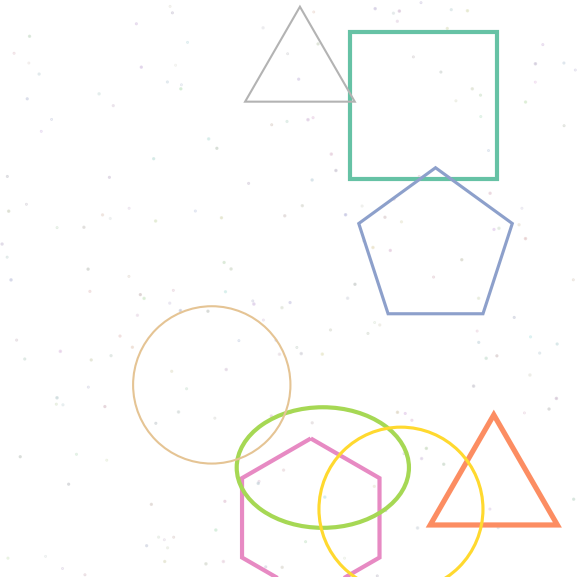[{"shape": "square", "thickness": 2, "radius": 0.64, "center": [0.733, 0.817]}, {"shape": "triangle", "thickness": 2.5, "radius": 0.64, "center": [0.855, 0.154]}, {"shape": "pentagon", "thickness": 1.5, "radius": 0.7, "center": [0.754, 0.569]}, {"shape": "hexagon", "thickness": 2, "radius": 0.69, "center": [0.538, 0.102]}, {"shape": "oval", "thickness": 2, "radius": 0.75, "center": [0.559, 0.19]}, {"shape": "circle", "thickness": 1.5, "radius": 0.71, "center": [0.694, 0.117]}, {"shape": "circle", "thickness": 1, "radius": 0.68, "center": [0.367, 0.333]}, {"shape": "triangle", "thickness": 1, "radius": 0.55, "center": [0.519, 0.878]}]